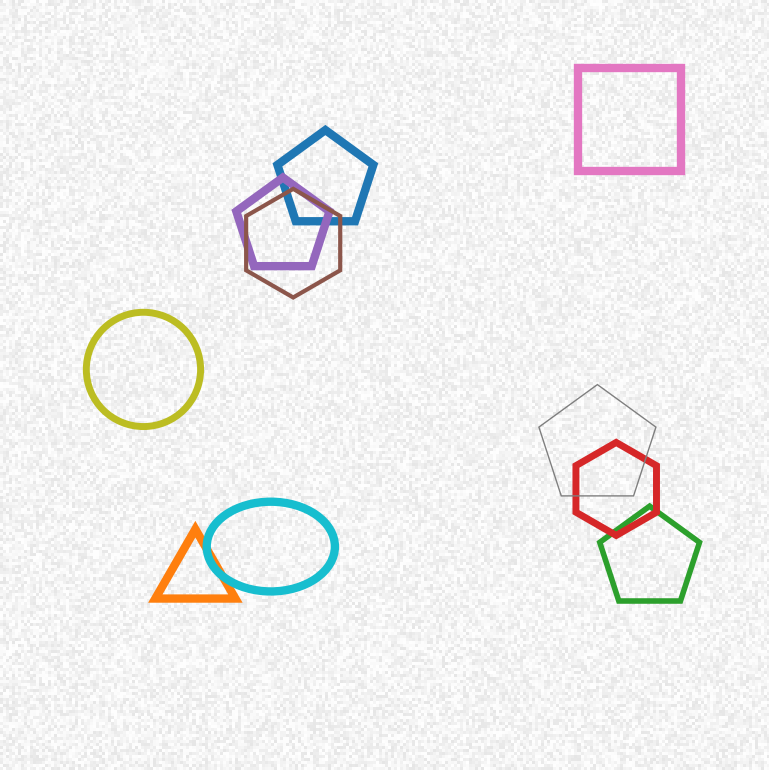[{"shape": "pentagon", "thickness": 3, "radius": 0.33, "center": [0.423, 0.766]}, {"shape": "triangle", "thickness": 3, "radius": 0.3, "center": [0.254, 0.253]}, {"shape": "pentagon", "thickness": 2, "radius": 0.34, "center": [0.844, 0.275]}, {"shape": "hexagon", "thickness": 2.5, "radius": 0.3, "center": [0.8, 0.365]}, {"shape": "pentagon", "thickness": 3, "radius": 0.32, "center": [0.367, 0.706]}, {"shape": "hexagon", "thickness": 1.5, "radius": 0.35, "center": [0.381, 0.684]}, {"shape": "square", "thickness": 3, "radius": 0.33, "center": [0.818, 0.845]}, {"shape": "pentagon", "thickness": 0.5, "radius": 0.4, "center": [0.776, 0.421]}, {"shape": "circle", "thickness": 2.5, "radius": 0.37, "center": [0.186, 0.52]}, {"shape": "oval", "thickness": 3, "radius": 0.42, "center": [0.352, 0.29]}]